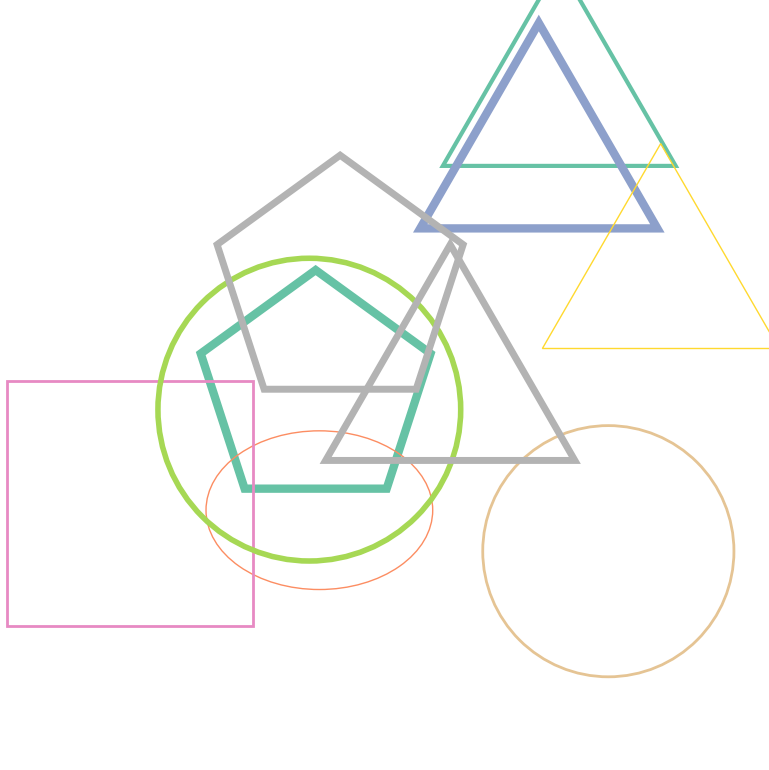[{"shape": "triangle", "thickness": 1.5, "radius": 0.87, "center": [0.726, 0.872]}, {"shape": "pentagon", "thickness": 3, "radius": 0.78, "center": [0.41, 0.492]}, {"shape": "oval", "thickness": 0.5, "radius": 0.74, "center": [0.415, 0.337]}, {"shape": "triangle", "thickness": 3, "radius": 0.89, "center": [0.7, 0.792]}, {"shape": "square", "thickness": 1, "radius": 0.8, "center": [0.169, 0.346]}, {"shape": "circle", "thickness": 2, "radius": 0.98, "center": [0.402, 0.468]}, {"shape": "triangle", "thickness": 0.5, "radius": 0.89, "center": [0.858, 0.636]}, {"shape": "circle", "thickness": 1, "radius": 0.82, "center": [0.79, 0.284]}, {"shape": "triangle", "thickness": 2.5, "radius": 0.93, "center": [0.585, 0.495]}, {"shape": "pentagon", "thickness": 2.5, "radius": 0.84, "center": [0.442, 0.63]}]